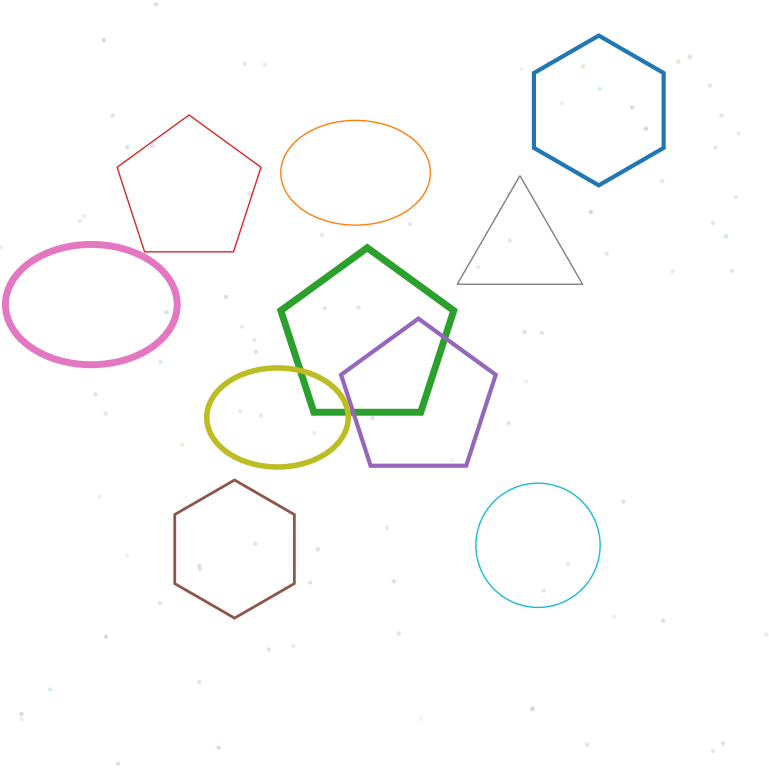[{"shape": "hexagon", "thickness": 1.5, "radius": 0.49, "center": [0.778, 0.857]}, {"shape": "oval", "thickness": 0.5, "radius": 0.49, "center": [0.462, 0.776]}, {"shape": "pentagon", "thickness": 2.5, "radius": 0.59, "center": [0.477, 0.56]}, {"shape": "pentagon", "thickness": 0.5, "radius": 0.49, "center": [0.246, 0.752]}, {"shape": "pentagon", "thickness": 1.5, "radius": 0.53, "center": [0.543, 0.481]}, {"shape": "hexagon", "thickness": 1, "radius": 0.45, "center": [0.305, 0.287]}, {"shape": "oval", "thickness": 2.5, "radius": 0.56, "center": [0.119, 0.604]}, {"shape": "triangle", "thickness": 0.5, "radius": 0.47, "center": [0.675, 0.678]}, {"shape": "oval", "thickness": 2, "radius": 0.46, "center": [0.36, 0.458]}, {"shape": "circle", "thickness": 0.5, "radius": 0.4, "center": [0.699, 0.292]}]